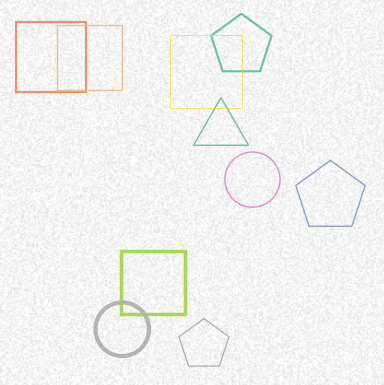[{"shape": "pentagon", "thickness": 1.5, "radius": 0.41, "center": [0.627, 0.882]}, {"shape": "triangle", "thickness": 1, "radius": 0.41, "center": [0.574, 0.664]}, {"shape": "square", "thickness": 1.5, "radius": 0.45, "center": [0.133, 0.851]}, {"shape": "pentagon", "thickness": 1, "radius": 0.47, "center": [0.858, 0.489]}, {"shape": "circle", "thickness": 1, "radius": 0.36, "center": [0.656, 0.534]}, {"shape": "square", "thickness": 2.5, "radius": 0.41, "center": [0.398, 0.266]}, {"shape": "square", "thickness": 0.5, "radius": 0.47, "center": [0.536, 0.814]}, {"shape": "square", "thickness": 1, "radius": 0.42, "center": [0.233, 0.851]}, {"shape": "pentagon", "thickness": 1, "radius": 0.34, "center": [0.53, 0.104]}, {"shape": "circle", "thickness": 3, "radius": 0.35, "center": [0.317, 0.145]}]